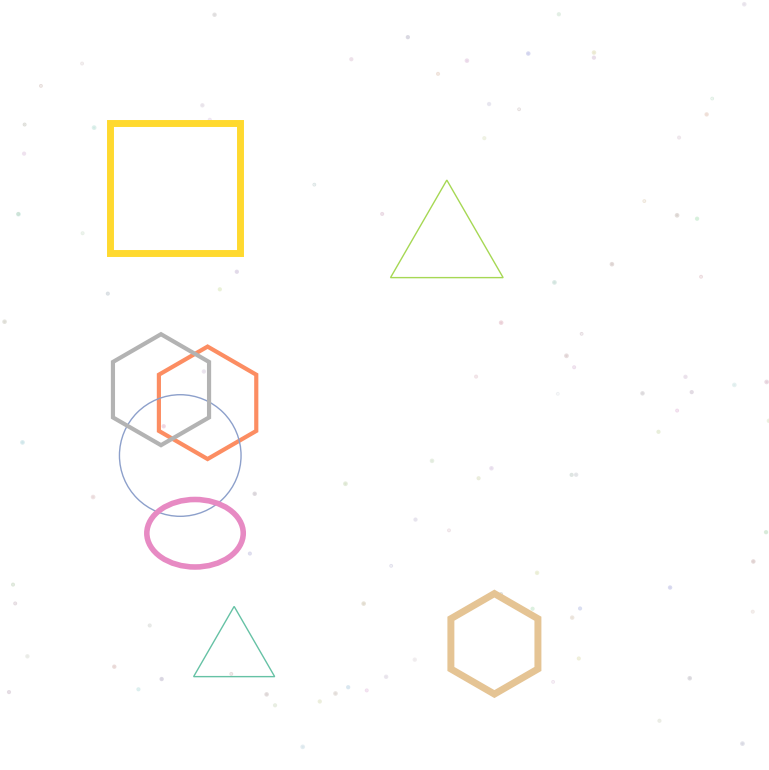[{"shape": "triangle", "thickness": 0.5, "radius": 0.3, "center": [0.304, 0.152]}, {"shape": "hexagon", "thickness": 1.5, "radius": 0.37, "center": [0.27, 0.477]}, {"shape": "circle", "thickness": 0.5, "radius": 0.39, "center": [0.234, 0.408]}, {"shape": "oval", "thickness": 2, "radius": 0.31, "center": [0.253, 0.307]}, {"shape": "triangle", "thickness": 0.5, "radius": 0.42, "center": [0.58, 0.682]}, {"shape": "square", "thickness": 2.5, "radius": 0.42, "center": [0.227, 0.756]}, {"shape": "hexagon", "thickness": 2.5, "radius": 0.33, "center": [0.642, 0.164]}, {"shape": "hexagon", "thickness": 1.5, "radius": 0.36, "center": [0.209, 0.494]}]